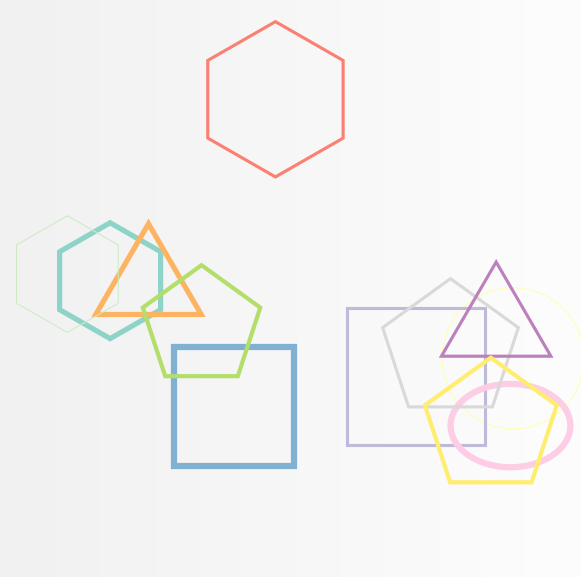[{"shape": "hexagon", "thickness": 2.5, "radius": 0.5, "center": [0.189, 0.513]}, {"shape": "circle", "thickness": 0.5, "radius": 0.61, "center": [0.883, 0.379]}, {"shape": "square", "thickness": 1.5, "radius": 0.59, "center": [0.715, 0.347]}, {"shape": "hexagon", "thickness": 1.5, "radius": 0.67, "center": [0.474, 0.827]}, {"shape": "square", "thickness": 3, "radius": 0.52, "center": [0.402, 0.296]}, {"shape": "triangle", "thickness": 2.5, "radius": 0.52, "center": [0.255, 0.507]}, {"shape": "pentagon", "thickness": 2, "radius": 0.53, "center": [0.347, 0.434]}, {"shape": "oval", "thickness": 3, "radius": 0.52, "center": [0.878, 0.262]}, {"shape": "pentagon", "thickness": 1.5, "radius": 0.61, "center": [0.775, 0.394]}, {"shape": "triangle", "thickness": 1.5, "radius": 0.54, "center": [0.854, 0.437]}, {"shape": "hexagon", "thickness": 0.5, "radius": 0.51, "center": [0.116, 0.525]}, {"shape": "pentagon", "thickness": 2, "radius": 0.6, "center": [0.844, 0.26]}]